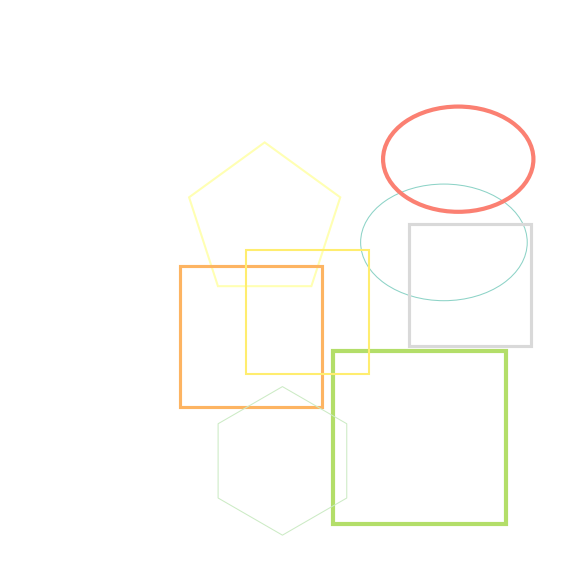[{"shape": "oval", "thickness": 0.5, "radius": 0.72, "center": [0.769, 0.579]}, {"shape": "pentagon", "thickness": 1, "radius": 0.69, "center": [0.458, 0.615]}, {"shape": "oval", "thickness": 2, "radius": 0.65, "center": [0.793, 0.723]}, {"shape": "square", "thickness": 1.5, "radius": 0.61, "center": [0.434, 0.417]}, {"shape": "square", "thickness": 2, "radius": 0.75, "center": [0.727, 0.242]}, {"shape": "square", "thickness": 1.5, "radius": 0.53, "center": [0.814, 0.506]}, {"shape": "hexagon", "thickness": 0.5, "radius": 0.64, "center": [0.489, 0.201]}, {"shape": "square", "thickness": 1, "radius": 0.53, "center": [0.532, 0.459]}]